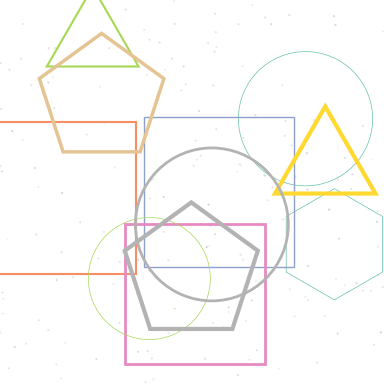[{"shape": "hexagon", "thickness": 0.5, "radius": 0.72, "center": [0.868, 0.366]}, {"shape": "circle", "thickness": 0.5, "radius": 0.87, "center": [0.794, 0.692]}, {"shape": "square", "thickness": 1.5, "radius": 0.99, "center": [0.155, 0.485]}, {"shape": "square", "thickness": 1, "radius": 0.97, "center": [0.568, 0.5]}, {"shape": "square", "thickness": 2, "radius": 0.91, "center": [0.507, 0.236]}, {"shape": "circle", "thickness": 0.5, "radius": 0.79, "center": [0.388, 0.277]}, {"shape": "triangle", "thickness": 1.5, "radius": 0.69, "center": [0.241, 0.896]}, {"shape": "triangle", "thickness": 3, "radius": 0.75, "center": [0.845, 0.573]}, {"shape": "pentagon", "thickness": 2.5, "radius": 0.85, "center": [0.264, 0.743]}, {"shape": "pentagon", "thickness": 3, "radius": 0.91, "center": [0.497, 0.293]}, {"shape": "circle", "thickness": 2, "radius": 0.99, "center": [0.55, 0.417]}]